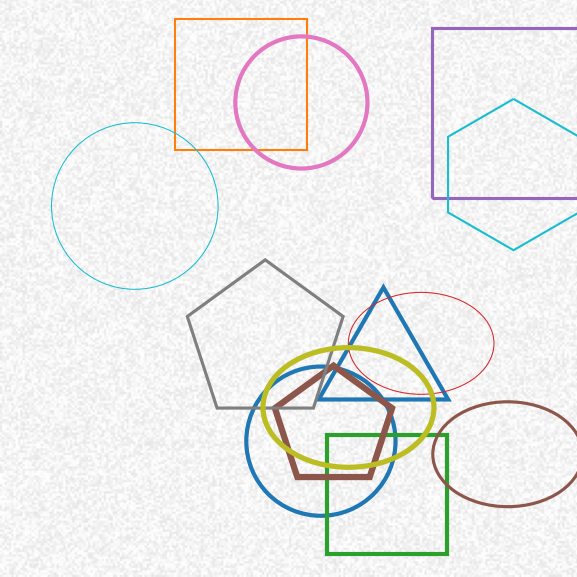[{"shape": "circle", "thickness": 2, "radius": 0.65, "center": [0.556, 0.235]}, {"shape": "triangle", "thickness": 2, "radius": 0.65, "center": [0.664, 0.372]}, {"shape": "square", "thickness": 1, "radius": 0.57, "center": [0.417, 0.853]}, {"shape": "square", "thickness": 2, "radius": 0.52, "center": [0.67, 0.143]}, {"shape": "oval", "thickness": 0.5, "radius": 0.63, "center": [0.729, 0.405]}, {"shape": "square", "thickness": 1.5, "radius": 0.74, "center": [0.896, 0.804]}, {"shape": "pentagon", "thickness": 3, "radius": 0.53, "center": [0.577, 0.259]}, {"shape": "oval", "thickness": 1.5, "radius": 0.65, "center": [0.879, 0.213]}, {"shape": "circle", "thickness": 2, "radius": 0.57, "center": [0.522, 0.822]}, {"shape": "pentagon", "thickness": 1.5, "radius": 0.71, "center": [0.459, 0.407]}, {"shape": "oval", "thickness": 2.5, "radius": 0.74, "center": [0.603, 0.294]}, {"shape": "circle", "thickness": 0.5, "radius": 0.72, "center": [0.233, 0.642]}, {"shape": "hexagon", "thickness": 1, "radius": 0.65, "center": [0.889, 0.697]}]